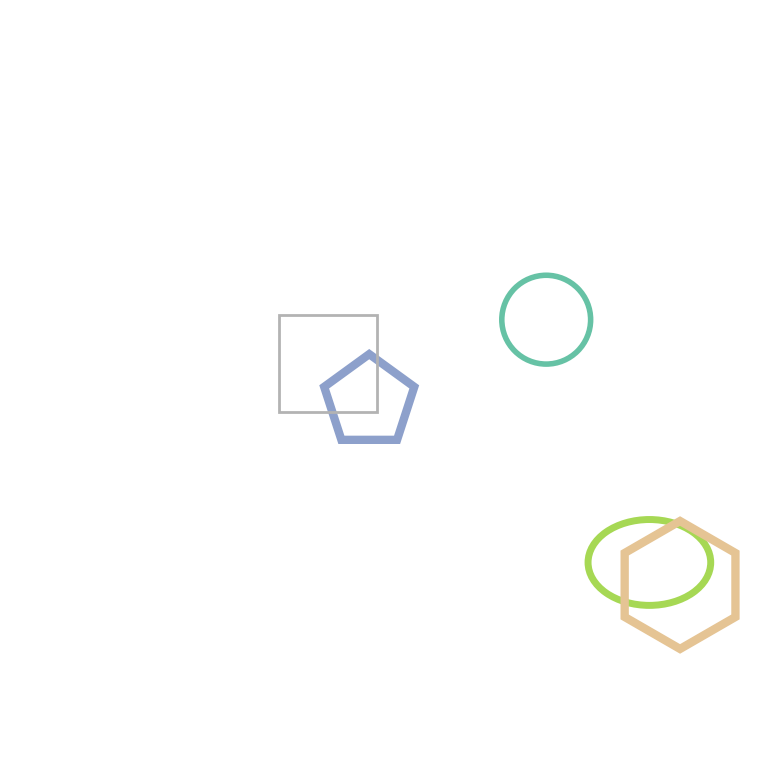[{"shape": "circle", "thickness": 2, "radius": 0.29, "center": [0.709, 0.585]}, {"shape": "pentagon", "thickness": 3, "radius": 0.31, "center": [0.48, 0.479]}, {"shape": "oval", "thickness": 2.5, "radius": 0.4, "center": [0.843, 0.27]}, {"shape": "hexagon", "thickness": 3, "radius": 0.42, "center": [0.883, 0.24]}, {"shape": "square", "thickness": 1, "radius": 0.32, "center": [0.426, 0.528]}]